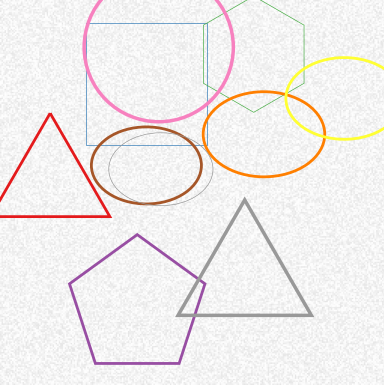[{"shape": "triangle", "thickness": 2, "radius": 0.9, "center": [0.13, 0.527]}, {"shape": "square", "thickness": 0.5, "radius": 0.79, "center": [0.38, 0.782]}, {"shape": "hexagon", "thickness": 0.5, "radius": 0.75, "center": [0.659, 0.859]}, {"shape": "pentagon", "thickness": 2, "radius": 0.92, "center": [0.356, 0.206]}, {"shape": "oval", "thickness": 2, "radius": 0.79, "center": [0.686, 0.651]}, {"shape": "oval", "thickness": 2, "radius": 0.76, "center": [0.894, 0.744]}, {"shape": "oval", "thickness": 2, "radius": 0.71, "center": [0.38, 0.57]}, {"shape": "circle", "thickness": 2.5, "radius": 0.97, "center": [0.412, 0.878]}, {"shape": "oval", "thickness": 0.5, "radius": 0.68, "center": [0.418, 0.56]}, {"shape": "triangle", "thickness": 2.5, "radius": 1.0, "center": [0.636, 0.281]}]